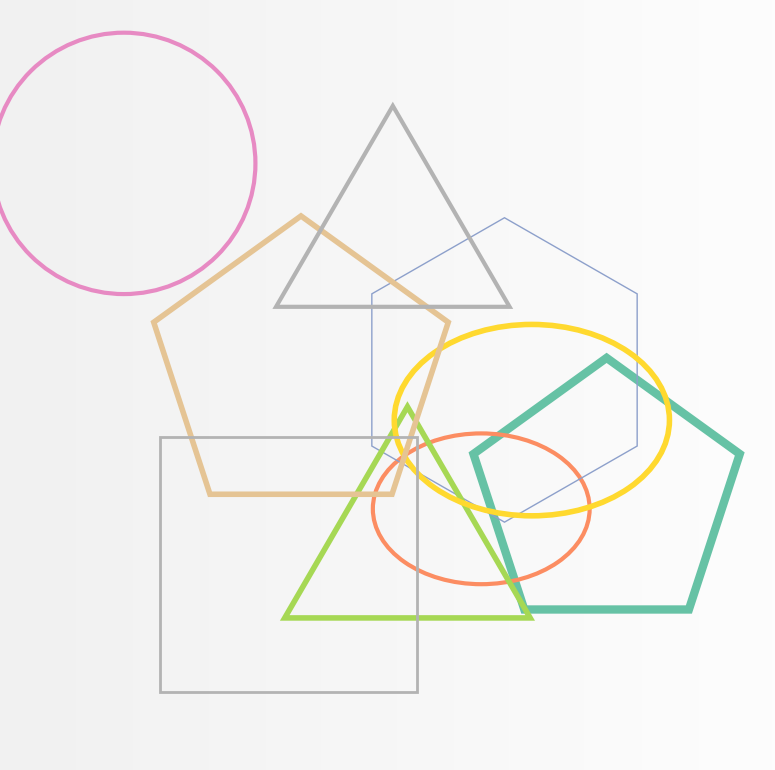[{"shape": "pentagon", "thickness": 3, "radius": 0.9, "center": [0.783, 0.355]}, {"shape": "oval", "thickness": 1.5, "radius": 0.7, "center": [0.621, 0.339]}, {"shape": "hexagon", "thickness": 0.5, "radius": 0.99, "center": [0.651, 0.52]}, {"shape": "circle", "thickness": 1.5, "radius": 0.85, "center": [0.16, 0.788]}, {"shape": "triangle", "thickness": 2, "radius": 0.91, "center": [0.526, 0.289]}, {"shape": "oval", "thickness": 2, "radius": 0.89, "center": [0.686, 0.454]}, {"shape": "pentagon", "thickness": 2, "radius": 1.0, "center": [0.388, 0.52]}, {"shape": "square", "thickness": 1, "radius": 0.83, "center": [0.372, 0.267]}, {"shape": "triangle", "thickness": 1.5, "radius": 0.87, "center": [0.507, 0.689]}]